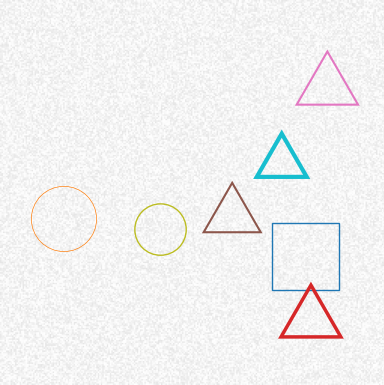[{"shape": "square", "thickness": 1, "radius": 0.44, "center": [0.793, 0.334]}, {"shape": "circle", "thickness": 0.5, "radius": 0.42, "center": [0.166, 0.431]}, {"shape": "triangle", "thickness": 2.5, "radius": 0.45, "center": [0.808, 0.17]}, {"shape": "triangle", "thickness": 1.5, "radius": 0.43, "center": [0.603, 0.44]}, {"shape": "triangle", "thickness": 1.5, "radius": 0.46, "center": [0.85, 0.774]}, {"shape": "circle", "thickness": 1, "radius": 0.33, "center": [0.417, 0.404]}, {"shape": "triangle", "thickness": 3, "radius": 0.37, "center": [0.732, 0.578]}]